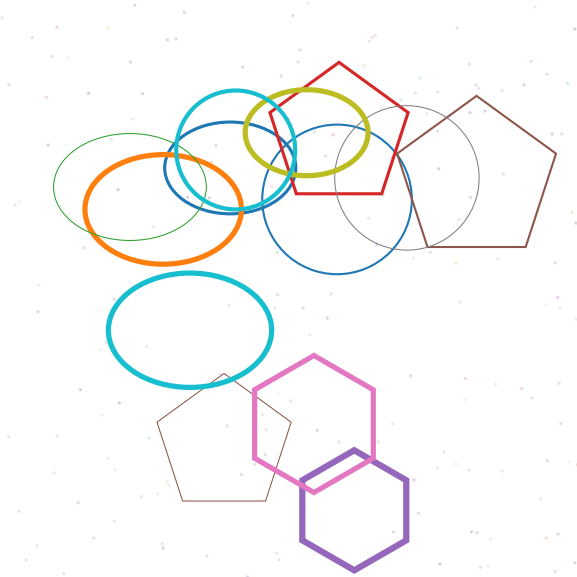[{"shape": "oval", "thickness": 1.5, "radius": 0.57, "center": [0.399, 0.708]}, {"shape": "circle", "thickness": 1, "radius": 0.65, "center": [0.584, 0.654]}, {"shape": "oval", "thickness": 2.5, "radius": 0.68, "center": [0.283, 0.637]}, {"shape": "oval", "thickness": 0.5, "radius": 0.66, "center": [0.225, 0.675]}, {"shape": "pentagon", "thickness": 1.5, "radius": 0.63, "center": [0.587, 0.765]}, {"shape": "hexagon", "thickness": 3, "radius": 0.52, "center": [0.613, 0.116]}, {"shape": "pentagon", "thickness": 1, "radius": 0.72, "center": [0.825, 0.688]}, {"shape": "pentagon", "thickness": 0.5, "radius": 0.61, "center": [0.388, 0.23]}, {"shape": "hexagon", "thickness": 2.5, "radius": 0.59, "center": [0.544, 0.265]}, {"shape": "circle", "thickness": 0.5, "radius": 0.63, "center": [0.705, 0.691]}, {"shape": "oval", "thickness": 2.5, "radius": 0.53, "center": [0.531, 0.769]}, {"shape": "circle", "thickness": 2, "radius": 0.51, "center": [0.408, 0.739]}, {"shape": "oval", "thickness": 2.5, "radius": 0.71, "center": [0.329, 0.427]}]